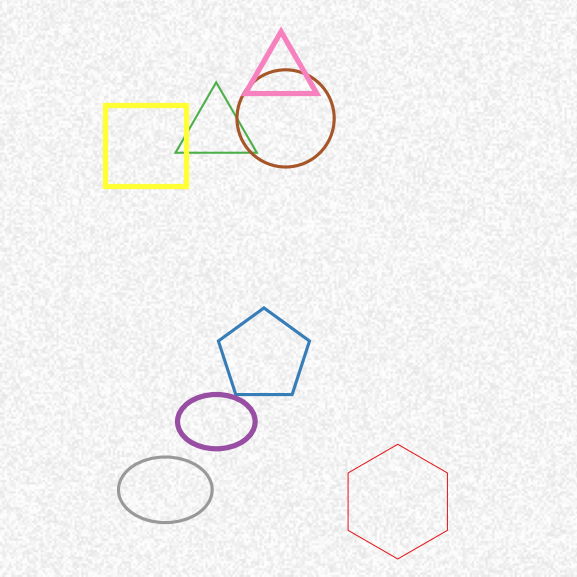[{"shape": "hexagon", "thickness": 0.5, "radius": 0.5, "center": [0.689, 0.13]}, {"shape": "pentagon", "thickness": 1.5, "radius": 0.41, "center": [0.457, 0.383]}, {"shape": "triangle", "thickness": 1, "radius": 0.41, "center": [0.374, 0.775]}, {"shape": "oval", "thickness": 2.5, "radius": 0.34, "center": [0.375, 0.269]}, {"shape": "square", "thickness": 2.5, "radius": 0.35, "center": [0.252, 0.747]}, {"shape": "circle", "thickness": 1.5, "radius": 0.42, "center": [0.495, 0.794]}, {"shape": "triangle", "thickness": 2.5, "radius": 0.36, "center": [0.487, 0.873]}, {"shape": "oval", "thickness": 1.5, "radius": 0.41, "center": [0.286, 0.151]}]